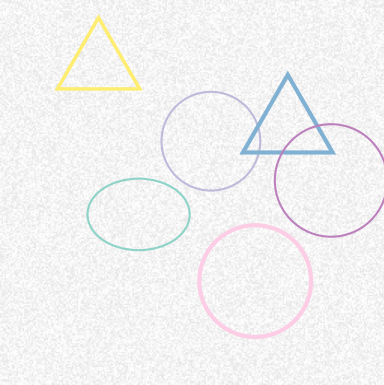[{"shape": "oval", "thickness": 1.5, "radius": 0.66, "center": [0.36, 0.443]}, {"shape": "circle", "thickness": 1.5, "radius": 0.64, "center": [0.548, 0.633]}, {"shape": "triangle", "thickness": 3, "radius": 0.67, "center": [0.747, 0.671]}, {"shape": "circle", "thickness": 3, "radius": 0.73, "center": [0.663, 0.27]}, {"shape": "circle", "thickness": 1.5, "radius": 0.73, "center": [0.86, 0.531]}, {"shape": "triangle", "thickness": 2.5, "radius": 0.62, "center": [0.256, 0.831]}]